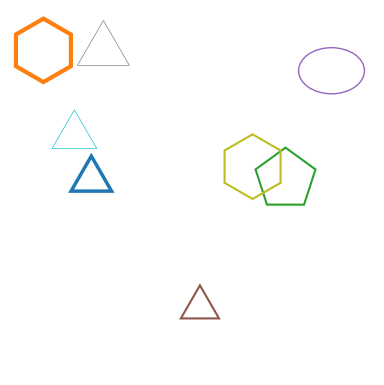[{"shape": "triangle", "thickness": 2.5, "radius": 0.3, "center": [0.237, 0.534]}, {"shape": "hexagon", "thickness": 3, "radius": 0.41, "center": [0.113, 0.869]}, {"shape": "pentagon", "thickness": 1.5, "radius": 0.41, "center": [0.742, 0.535]}, {"shape": "oval", "thickness": 1, "radius": 0.43, "center": [0.861, 0.816]}, {"shape": "triangle", "thickness": 1.5, "radius": 0.29, "center": [0.519, 0.202]}, {"shape": "triangle", "thickness": 0.5, "radius": 0.39, "center": [0.269, 0.869]}, {"shape": "hexagon", "thickness": 1.5, "radius": 0.42, "center": [0.656, 0.567]}, {"shape": "triangle", "thickness": 0.5, "radius": 0.34, "center": [0.193, 0.647]}]